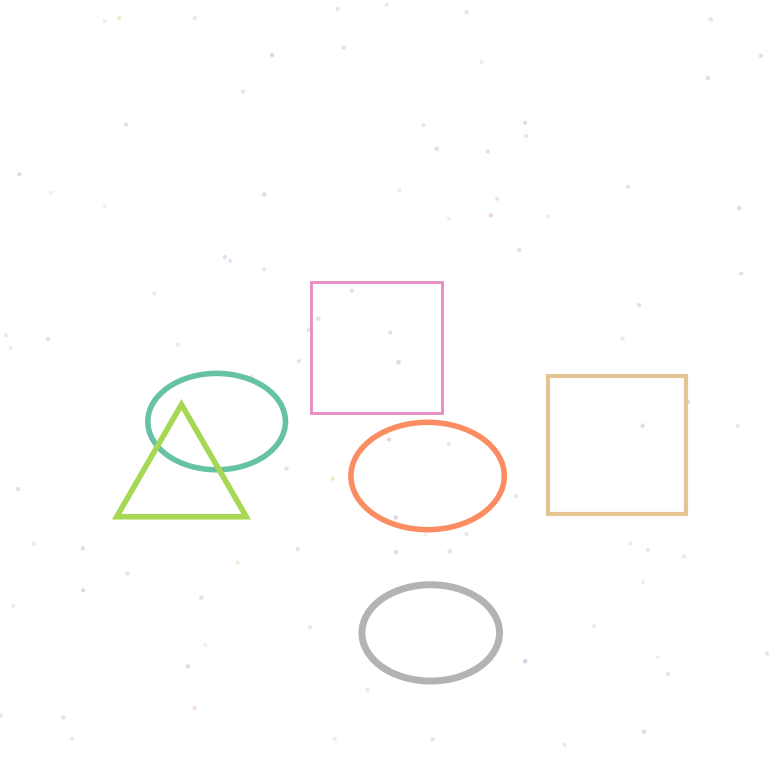[{"shape": "oval", "thickness": 2, "radius": 0.45, "center": [0.281, 0.452]}, {"shape": "oval", "thickness": 2, "radius": 0.5, "center": [0.555, 0.382]}, {"shape": "square", "thickness": 1, "radius": 0.43, "center": [0.489, 0.548]}, {"shape": "triangle", "thickness": 2, "radius": 0.49, "center": [0.236, 0.377]}, {"shape": "square", "thickness": 1.5, "radius": 0.45, "center": [0.801, 0.422]}, {"shape": "oval", "thickness": 2.5, "radius": 0.45, "center": [0.559, 0.178]}]